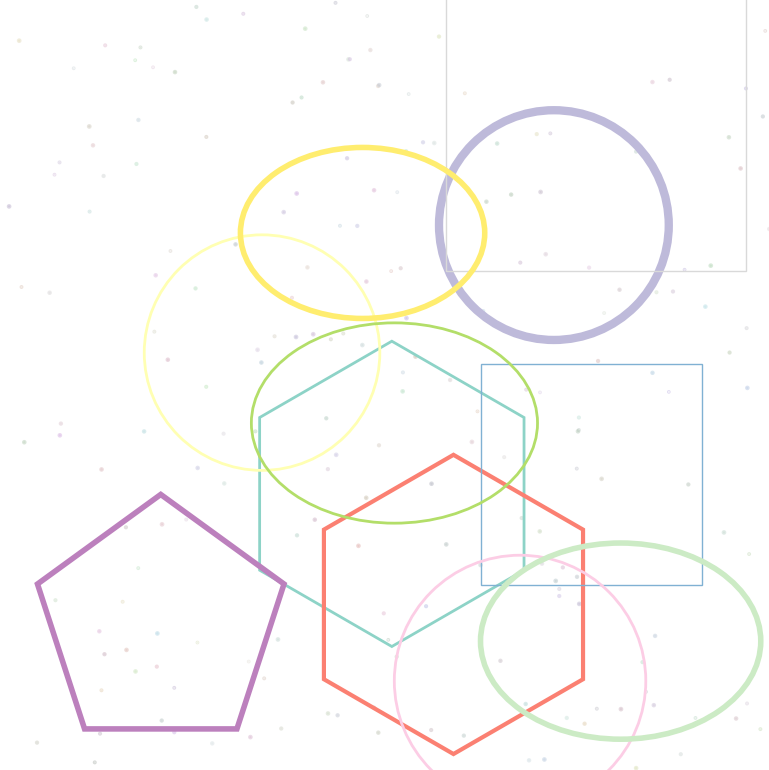[{"shape": "hexagon", "thickness": 1, "radius": 0.99, "center": [0.509, 0.359]}, {"shape": "circle", "thickness": 1, "radius": 0.76, "center": [0.34, 0.542]}, {"shape": "circle", "thickness": 3, "radius": 0.75, "center": [0.719, 0.708]}, {"shape": "hexagon", "thickness": 1.5, "radius": 0.97, "center": [0.589, 0.215]}, {"shape": "square", "thickness": 0.5, "radius": 0.72, "center": [0.768, 0.384]}, {"shape": "oval", "thickness": 1, "radius": 0.93, "center": [0.512, 0.451]}, {"shape": "circle", "thickness": 1, "radius": 0.82, "center": [0.675, 0.116]}, {"shape": "square", "thickness": 0.5, "radius": 0.97, "center": [0.774, 0.843]}, {"shape": "pentagon", "thickness": 2, "radius": 0.84, "center": [0.209, 0.19]}, {"shape": "oval", "thickness": 2, "radius": 0.91, "center": [0.806, 0.167]}, {"shape": "oval", "thickness": 2, "radius": 0.79, "center": [0.471, 0.697]}]